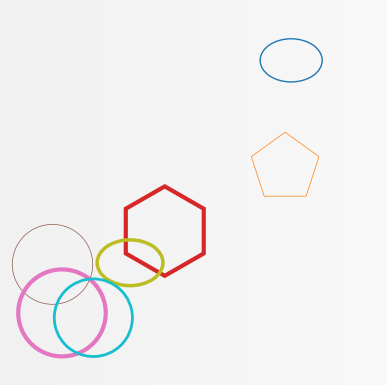[{"shape": "oval", "thickness": 1, "radius": 0.4, "center": [0.751, 0.843]}, {"shape": "pentagon", "thickness": 0.5, "radius": 0.46, "center": [0.736, 0.565]}, {"shape": "hexagon", "thickness": 3, "radius": 0.58, "center": [0.425, 0.4]}, {"shape": "circle", "thickness": 0.5, "radius": 0.52, "center": [0.135, 0.313]}, {"shape": "circle", "thickness": 3, "radius": 0.56, "center": [0.16, 0.187]}, {"shape": "oval", "thickness": 2.5, "radius": 0.42, "center": [0.336, 0.318]}, {"shape": "circle", "thickness": 2, "radius": 0.5, "center": [0.241, 0.175]}]